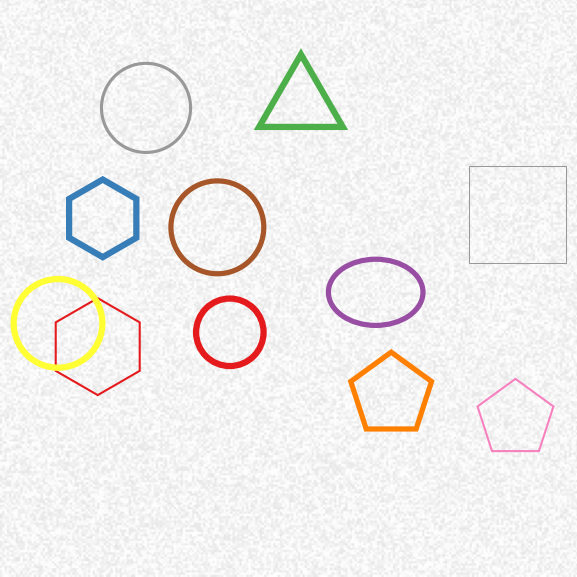[{"shape": "circle", "thickness": 3, "radius": 0.29, "center": [0.398, 0.424]}, {"shape": "hexagon", "thickness": 1, "radius": 0.42, "center": [0.169, 0.399]}, {"shape": "hexagon", "thickness": 3, "radius": 0.34, "center": [0.178, 0.621]}, {"shape": "triangle", "thickness": 3, "radius": 0.42, "center": [0.521, 0.821]}, {"shape": "oval", "thickness": 2.5, "radius": 0.41, "center": [0.651, 0.493]}, {"shape": "pentagon", "thickness": 2.5, "radius": 0.37, "center": [0.677, 0.316]}, {"shape": "circle", "thickness": 3, "radius": 0.38, "center": [0.1, 0.439]}, {"shape": "circle", "thickness": 2.5, "radius": 0.4, "center": [0.376, 0.606]}, {"shape": "pentagon", "thickness": 1, "radius": 0.35, "center": [0.893, 0.274]}, {"shape": "circle", "thickness": 1.5, "radius": 0.39, "center": [0.253, 0.812]}, {"shape": "square", "thickness": 0.5, "radius": 0.42, "center": [0.897, 0.627]}]